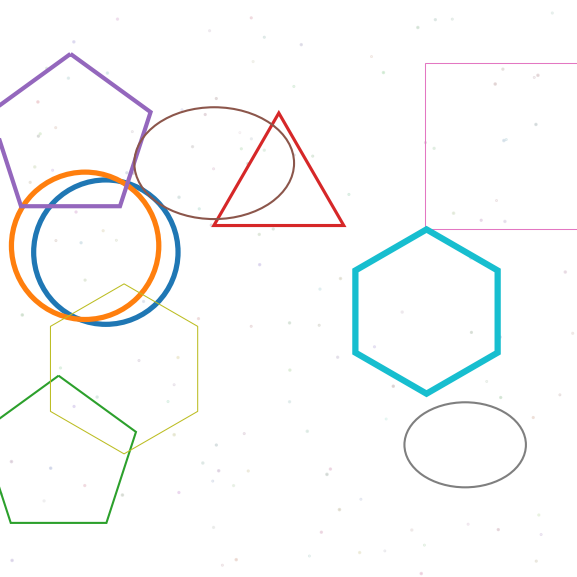[{"shape": "circle", "thickness": 2.5, "radius": 0.62, "center": [0.183, 0.563]}, {"shape": "circle", "thickness": 2.5, "radius": 0.64, "center": [0.147, 0.574]}, {"shape": "pentagon", "thickness": 1, "radius": 0.7, "center": [0.101, 0.208]}, {"shape": "triangle", "thickness": 1.5, "radius": 0.65, "center": [0.483, 0.674]}, {"shape": "pentagon", "thickness": 2, "radius": 0.73, "center": [0.122, 0.76]}, {"shape": "oval", "thickness": 1, "radius": 0.69, "center": [0.371, 0.717]}, {"shape": "square", "thickness": 0.5, "radius": 0.72, "center": [0.879, 0.747]}, {"shape": "oval", "thickness": 1, "radius": 0.53, "center": [0.806, 0.229]}, {"shape": "hexagon", "thickness": 0.5, "radius": 0.74, "center": [0.215, 0.36]}, {"shape": "hexagon", "thickness": 3, "radius": 0.71, "center": [0.739, 0.46]}]